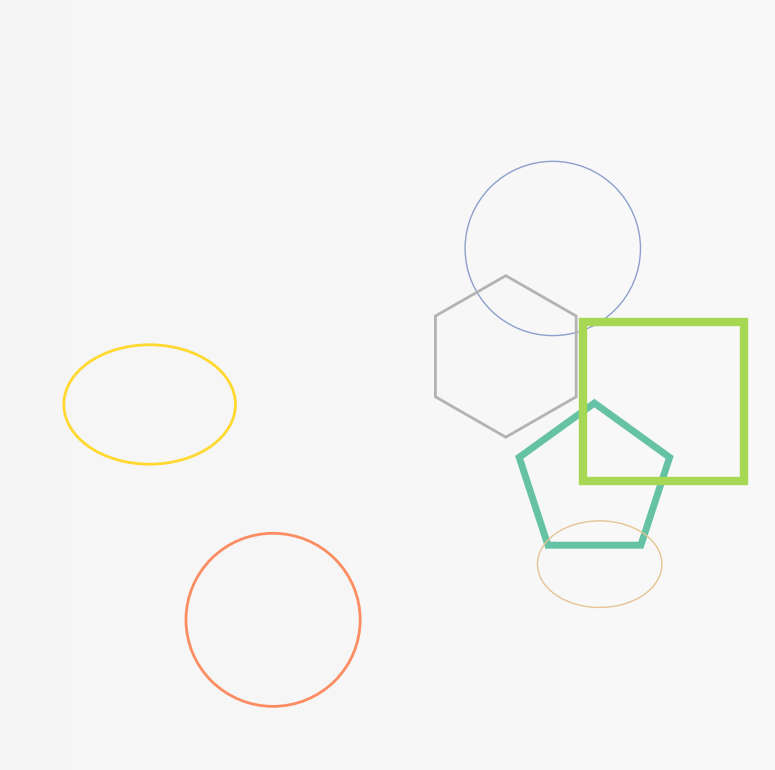[{"shape": "pentagon", "thickness": 2.5, "radius": 0.51, "center": [0.767, 0.375]}, {"shape": "circle", "thickness": 1, "radius": 0.56, "center": [0.352, 0.195]}, {"shape": "circle", "thickness": 0.5, "radius": 0.57, "center": [0.713, 0.677]}, {"shape": "square", "thickness": 3, "radius": 0.52, "center": [0.856, 0.479]}, {"shape": "oval", "thickness": 1, "radius": 0.55, "center": [0.193, 0.475]}, {"shape": "oval", "thickness": 0.5, "radius": 0.4, "center": [0.774, 0.267]}, {"shape": "hexagon", "thickness": 1, "radius": 0.52, "center": [0.653, 0.537]}]